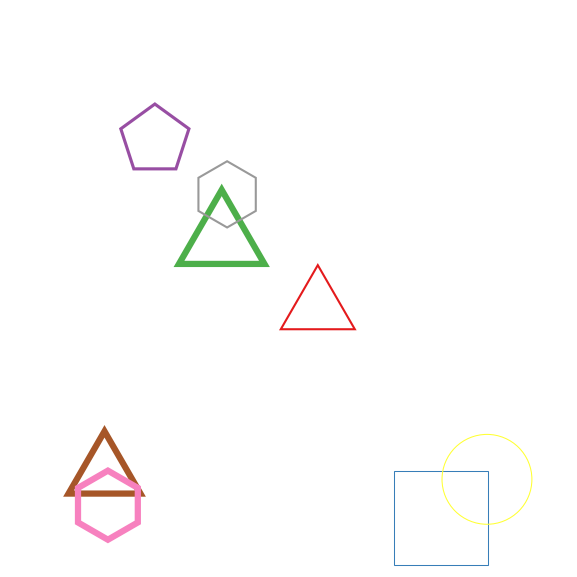[{"shape": "triangle", "thickness": 1, "radius": 0.37, "center": [0.55, 0.466]}, {"shape": "square", "thickness": 0.5, "radius": 0.41, "center": [0.764, 0.103]}, {"shape": "triangle", "thickness": 3, "radius": 0.43, "center": [0.384, 0.585]}, {"shape": "pentagon", "thickness": 1.5, "radius": 0.31, "center": [0.268, 0.757]}, {"shape": "circle", "thickness": 0.5, "radius": 0.39, "center": [0.843, 0.169]}, {"shape": "triangle", "thickness": 3, "radius": 0.36, "center": [0.181, 0.18]}, {"shape": "hexagon", "thickness": 3, "radius": 0.3, "center": [0.187, 0.124]}, {"shape": "hexagon", "thickness": 1, "radius": 0.29, "center": [0.393, 0.663]}]